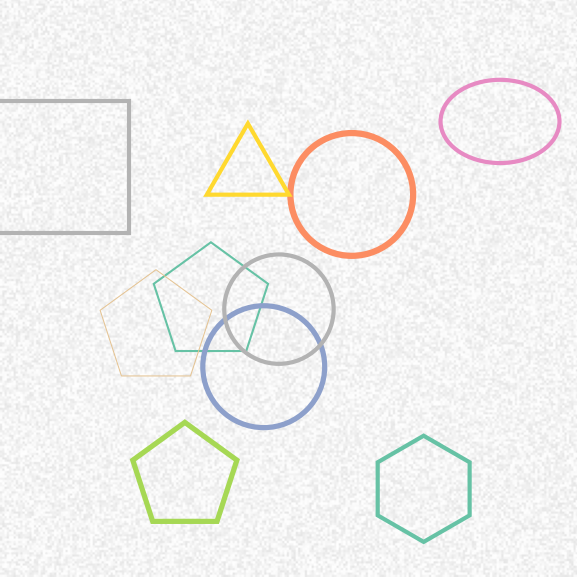[{"shape": "pentagon", "thickness": 1, "radius": 0.52, "center": [0.365, 0.475]}, {"shape": "hexagon", "thickness": 2, "radius": 0.46, "center": [0.734, 0.153]}, {"shape": "circle", "thickness": 3, "radius": 0.53, "center": [0.609, 0.662]}, {"shape": "circle", "thickness": 2.5, "radius": 0.53, "center": [0.457, 0.364]}, {"shape": "oval", "thickness": 2, "radius": 0.51, "center": [0.866, 0.789]}, {"shape": "pentagon", "thickness": 2.5, "radius": 0.47, "center": [0.32, 0.173]}, {"shape": "triangle", "thickness": 2, "radius": 0.41, "center": [0.429, 0.703]}, {"shape": "pentagon", "thickness": 0.5, "radius": 0.51, "center": [0.27, 0.43]}, {"shape": "square", "thickness": 2, "radius": 0.57, "center": [0.108, 0.71]}, {"shape": "circle", "thickness": 2, "radius": 0.47, "center": [0.483, 0.464]}]